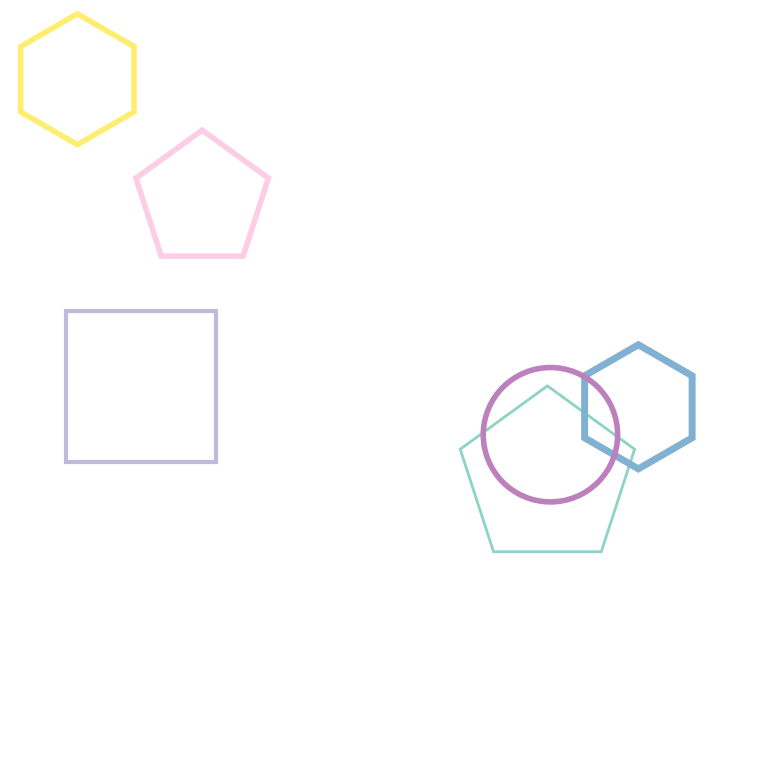[{"shape": "pentagon", "thickness": 1, "radius": 0.6, "center": [0.711, 0.38]}, {"shape": "square", "thickness": 1.5, "radius": 0.49, "center": [0.183, 0.498]}, {"shape": "hexagon", "thickness": 2.5, "radius": 0.4, "center": [0.829, 0.472]}, {"shape": "pentagon", "thickness": 2, "radius": 0.45, "center": [0.263, 0.741]}, {"shape": "circle", "thickness": 2, "radius": 0.44, "center": [0.715, 0.435]}, {"shape": "hexagon", "thickness": 2, "radius": 0.42, "center": [0.1, 0.897]}]